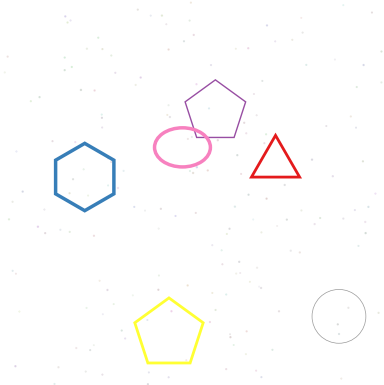[{"shape": "triangle", "thickness": 2, "radius": 0.36, "center": [0.716, 0.576]}, {"shape": "hexagon", "thickness": 2.5, "radius": 0.44, "center": [0.22, 0.54]}, {"shape": "pentagon", "thickness": 1, "radius": 0.41, "center": [0.559, 0.71]}, {"shape": "pentagon", "thickness": 2, "radius": 0.47, "center": [0.439, 0.133]}, {"shape": "oval", "thickness": 2.5, "radius": 0.36, "center": [0.474, 0.617]}, {"shape": "circle", "thickness": 0.5, "radius": 0.35, "center": [0.88, 0.178]}]